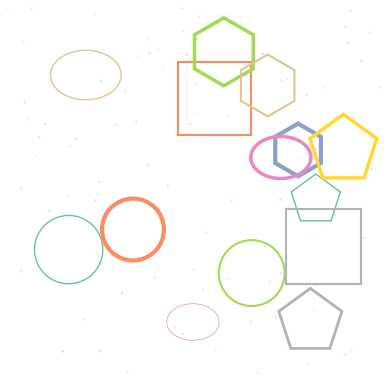[{"shape": "pentagon", "thickness": 1, "radius": 0.34, "center": [0.82, 0.481]}, {"shape": "circle", "thickness": 1, "radius": 0.44, "center": [0.178, 0.352]}, {"shape": "circle", "thickness": 3, "radius": 0.4, "center": [0.345, 0.404]}, {"shape": "square", "thickness": 1.5, "radius": 0.48, "center": [0.558, 0.745]}, {"shape": "hexagon", "thickness": 3, "radius": 0.34, "center": [0.774, 0.611]}, {"shape": "oval", "thickness": 0.5, "radius": 0.34, "center": [0.501, 0.164]}, {"shape": "oval", "thickness": 2.5, "radius": 0.39, "center": [0.729, 0.591]}, {"shape": "hexagon", "thickness": 2.5, "radius": 0.44, "center": [0.582, 0.865]}, {"shape": "circle", "thickness": 1.5, "radius": 0.43, "center": [0.654, 0.291]}, {"shape": "pentagon", "thickness": 2.5, "radius": 0.46, "center": [0.892, 0.612]}, {"shape": "hexagon", "thickness": 1.5, "radius": 0.4, "center": [0.695, 0.778]}, {"shape": "oval", "thickness": 1, "radius": 0.46, "center": [0.223, 0.805]}, {"shape": "pentagon", "thickness": 2, "radius": 0.43, "center": [0.806, 0.165]}, {"shape": "square", "thickness": 1.5, "radius": 0.49, "center": [0.84, 0.359]}]